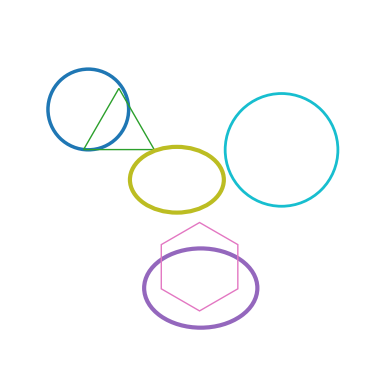[{"shape": "circle", "thickness": 2.5, "radius": 0.52, "center": [0.229, 0.716]}, {"shape": "triangle", "thickness": 1, "radius": 0.53, "center": [0.309, 0.664]}, {"shape": "oval", "thickness": 3, "radius": 0.74, "center": [0.521, 0.252]}, {"shape": "hexagon", "thickness": 1, "radius": 0.57, "center": [0.518, 0.307]}, {"shape": "oval", "thickness": 3, "radius": 0.61, "center": [0.459, 0.533]}, {"shape": "circle", "thickness": 2, "radius": 0.73, "center": [0.731, 0.611]}]